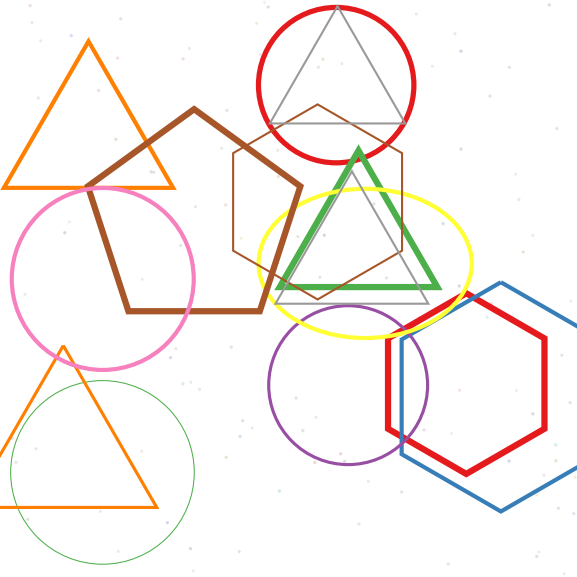[{"shape": "circle", "thickness": 2.5, "radius": 0.67, "center": [0.582, 0.852]}, {"shape": "hexagon", "thickness": 3, "radius": 0.78, "center": [0.807, 0.335]}, {"shape": "hexagon", "thickness": 2, "radius": 0.99, "center": [0.867, 0.312]}, {"shape": "triangle", "thickness": 3, "radius": 0.79, "center": [0.621, 0.581]}, {"shape": "circle", "thickness": 0.5, "radius": 0.79, "center": [0.177, 0.181]}, {"shape": "circle", "thickness": 1.5, "radius": 0.69, "center": [0.603, 0.332]}, {"shape": "triangle", "thickness": 2, "radius": 0.85, "center": [0.153, 0.758]}, {"shape": "triangle", "thickness": 1.5, "radius": 0.93, "center": [0.11, 0.214]}, {"shape": "oval", "thickness": 2, "radius": 0.92, "center": [0.632, 0.543]}, {"shape": "hexagon", "thickness": 1, "radius": 0.84, "center": [0.55, 0.649]}, {"shape": "pentagon", "thickness": 3, "radius": 0.97, "center": [0.336, 0.617]}, {"shape": "circle", "thickness": 2, "radius": 0.79, "center": [0.178, 0.516]}, {"shape": "triangle", "thickness": 1, "radius": 0.68, "center": [0.585, 0.853]}, {"shape": "triangle", "thickness": 1, "radius": 0.76, "center": [0.609, 0.55]}]